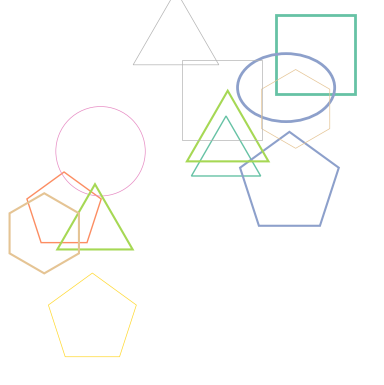[{"shape": "triangle", "thickness": 1, "radius": 0.52, "center": [0.587, 0.595]}, {"shape": "square", "thickness": 2, "radius": 0.52, "center": [0.82, 0.859]}, {"shape": "pentagon", "thickness": 1, "radius": 0.51, "center": [0.166, 0.452]}, {"shape": "pentagon", "thickness": 1.5, "radius": 0.67, "center": [0.752, 0.523]}, {"shape": "oval", "thickness": 2, "radius": 0.63, "center": [0.743, 0.772]}, {"shape": "circle", "thickness": 0.5, "radius": 0.58, "center": [0.261, 0.607]}, {"shape": "triangle", "thickness": 1.5, "radius": 0.56, "center": [0.247, 0.409]}, {"shape": "triangle", "thickness": 1.5, "radius": 0.61, "center": [0.591, 0.642]}, {"shape": "pentagon", "thickness": 0.5, "radius": 0.6, "center": [0.24, 0.171]}, {"shape": "hexagon", "thickness": 0.5, "radius": 0.51, "center": [0.768, 0.717]}, {"shape": "hexagon", "thickness": 1.5, "radius": 0.52, "center": [0.115, 0.394]}, {"shape": "square", "thickness": 0.5, "radius": 0.52, "center": [0.576, 0.74]}, {"shape": "triangle", "thickness": 0.5, "radius": 0.64, "center": [0.457, 0.896]}]